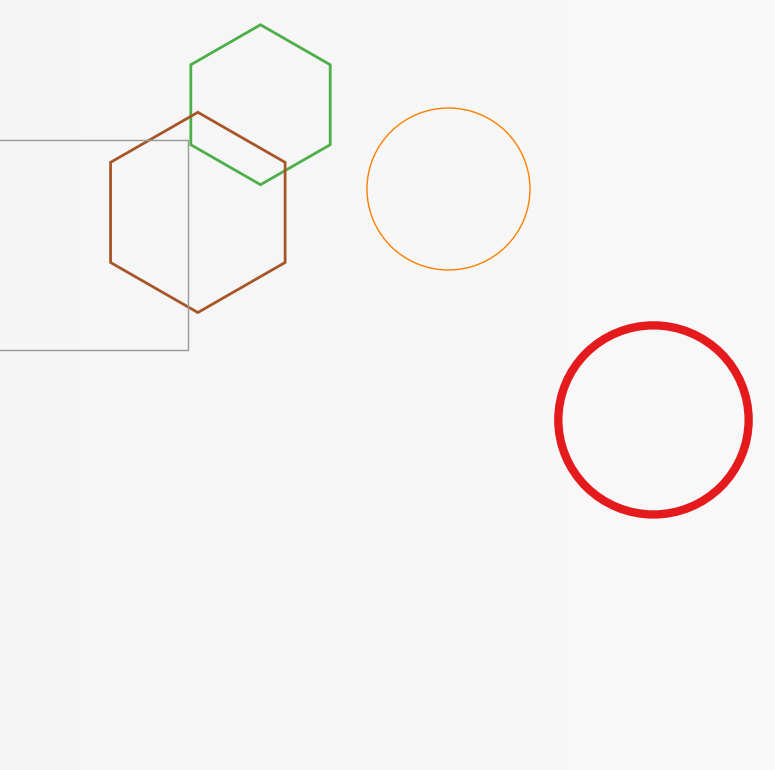[{"shape": "circle", "thickness": 3, "radius": 0.61, "center": [0.843, 0.455]}, {"shape": "hexagon", "thickness": 1, "radius": 0.52, "center": [0.336, 0.864]}, {"shape": "circle", "thickness": 0.5, "radius": 0.53, "center": [0.579, 0.755]}, {"shape": "hexagon", "thickness": 1, "radius": 0.65, "center": [0.255, 0.724]}, {"shape": "square", "thickness": 0.5, "radius": 0.68, "center": [0.106, 0.682]}]